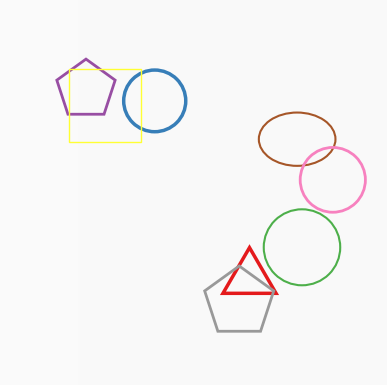[{"shape": "triangle", "thickness": 2.5, "radius": 0.4, "center": [0.644, 0.278]}, {"shape": "circle", "thickness": 2.5, "radius": 0.4, "center": [0.399, 0.738]}, {"shape": "circle", "thickness": 1.5, "radius": 0.49, "center": [0.779, 0.358]}, {"shape": "pentagon", "thickness": 2, "radius": 0.4, "center": [0.222, 0.767]}, {"shape": "square", "thickness": 1, "radius": 0.47, "center": [0.271, 0.726]}, {"shape": "oval", "thickness": 1.5, "radius": 0.49, "center": [0.767, 0.638]}, {"shape": "circle", "thickness": 2, "radius": 0.42, "center": [0.859, 0.533]}, {"shape": "pentagon", "thickness": 2, "radius": 0.47, "center": [0.617, 0.215]}]